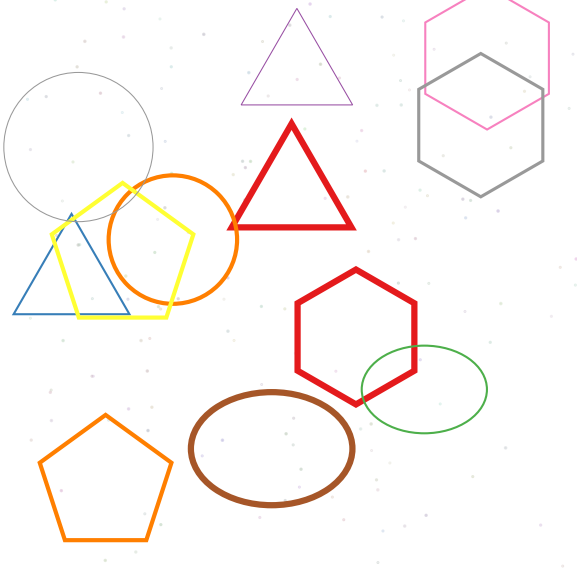[{"shape": "triangle", "thickness": 3, "radius": 0.6, "center": [0.505, 0.665]}, {"shape": "hexagon", "thickness": 3, "radius": 0.58, "center": [0.616, 0.416]}, {"shape": "triangle", "thickness": 1, "radius": 0.58, "center": [0.124, 0.513]}, {"shape": "oval", "thickness": 1, "radius": 0.54, "center": [0.735, 0.325]}, {"shape": "triangle", "thickness": 0.5, "radius": 0.56, "center": [0.514, 0.873]}, {"shape": "circle", "thickness": 2, "radius": 0.56, "center": [0.299, 0.584]}, {"shape": "pentagon", "thickness": 2, "radius": 0.6, "center": [0.183, 0.161]}, {"shape": "pentagon", "thickness": 2, "radius": 0.64, "center": [0.212, 0.553]}, {"shape": "oval", "thickness": 3, "radius": 0.7, "center": [0.47, 0.222]}, {"shape": "hexagon", "thickness": 1, "radius": 0.62, "center": [0.843, 0.898]}, {"shape": "hexagon", "thickness": 1.5, "radius": 0.62, "center": [0.833, 0.782]}, {"shape": "circle", "thickness": 0.5, "radius": 0.65, "center": [0.136, 0.744]}]